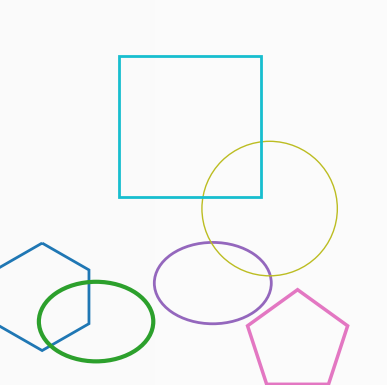[{"shape": "hexagon", "thickness": 2, "radius": 0.7, "center": [0.109, 0.229]}, {"shape": "oval", "thickness": 3, "radius": 0.74, "center": [0.248, 0.165]}, {"shape": "oval", "thickness": 2, "radius": 0.75, "center": [0.549, 0.265]}, {"shape": "pentagon", "thickness": 2.5, "radius": 0.68, "center": [0.768, 0.112]}, {"shape": "circle", "thickness": 1, "radius": 0.87, "center": [0.696, 0.458]}, {"shape": "square", "thickness": 2, "radius": 0.91, "center": [0.49, 0.672]}]